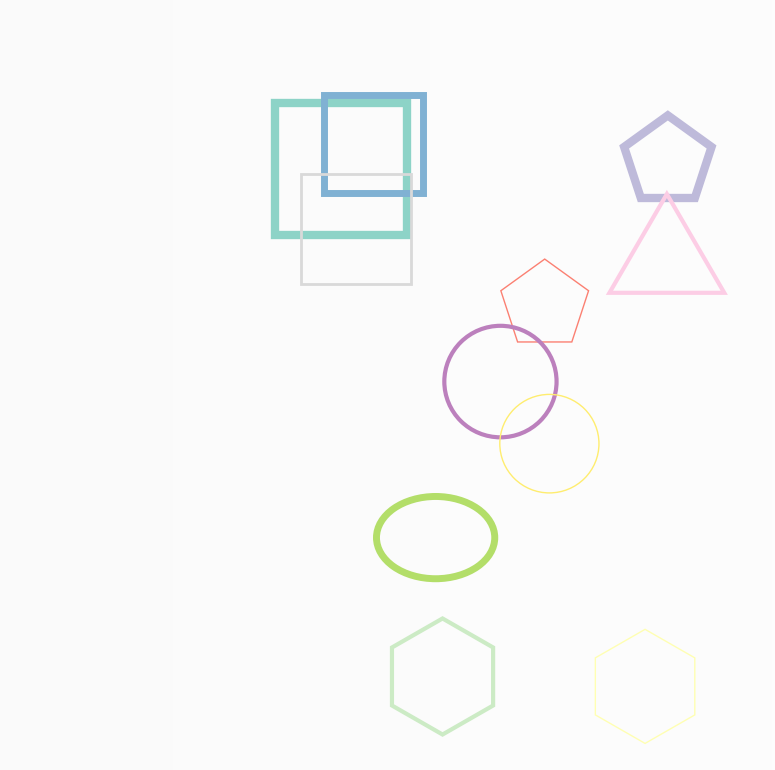[{"shape": "square", "thickness": 3, "radius": 0.43, "center": [0.44, 0.781]}, {"shape": "hexagon", "thickness": 0.5, "radius": 0.37, "center": [0.832, 0.109]}, {"shape": "pentagon", "thickness": 3, "radius": 0.3, "center": [0.862, 0.791]}, {"shape": "pentagon", "thickness": 0.5, "radius": 0.3, "center": [0.703, 0.604]}, {"shape": "square", "thickness": 2.5, "radius": 0.32, "center": [0.482, 0.813]}, {"shape": "oval", "thickness": 2.5, "radius": 0.38, "center": [0.562, 0.302]}, {"shape": "triangle", "thickness": 1.5, "radius": 0.43, "center": [0.86, 0.663]}, {"shape": "square", "thickness": 1, "radius": 0.36, "center": [0.46, 0.702]}, {"shape": "circle", "thickness": 1.5, "radius": 0.36, "center": [0.646, 0.504]}, {"shape": "hexagon", "thickness": 1.5, "radius": 0.38, "center": [0.571, 0.121]}, {"shape": "circle", "thickness": 0.5, "radius": 0.32, "center": [0.709, 0.424]}]